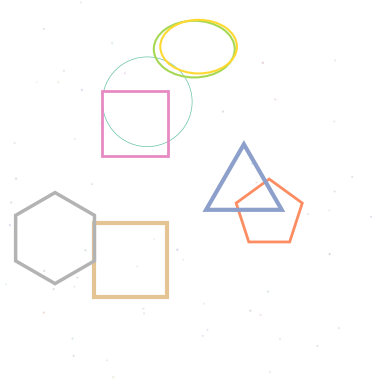[{"shape": "circle", "thickness": 0.5, "radius": 0.58, "center": [0.383, 0.736]}, {"shape": "pentagon", "thickness": 2, "radius": 0.45, "center": [0.699, 0.445]}, {"shape": "triangle", "thickness": 3, "radius": 0.57, "center": [0.633, 0.512]}, {"shape": "square", "thickness": 2, "radius": 0.42, "center": [0.35, 0.679]}, {"shape": "oval", "thickness": 1.5, "radius": 0.53, "center": [0.505, 0.872]}, {"shape": "oval", "thickness": 1.5, "radius": 0.5, "center": [0.516, 0.879]}, {"shape": "square", "thickness": 3, "radius": 0.48, "center": [0.339, 0.326]}, {"shape": "hexagon", "thickness": 2.5, "radius": 0.59, "center": [0.143, 0.382]}]